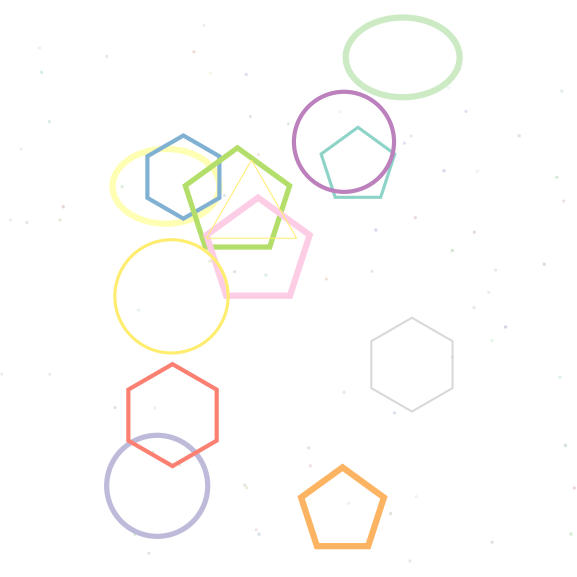[{"shape": "pentagon", "thickness": 1.5, "radius": 0.34, "center": [0.62, 0.712]}, {"shape": "oval", "thickness": 3, "radius": 0.46, "center": [0.287, 0.677]}, {"shape": "circle", "thickness": 2.5, "radius": 0.44, "center": [0.272, 0.158]}, {"shape": "hexagon", "thickness": 2, "radius": 0.44, "center": [0.299, 0.28]}, {"shape": "hexagon", "thickness": 2, "radius": 0.36, "center": [0.318, 0.693]}, {"shape": "pentagon", "thickness": 3, "radius": 0.38, "center": [0.593, 0.114]}, {"shape": "pentagon", "thickness": 2.5, "radius": 0.47, "center": [0.411, 0.648]}, {"shape": "pentagon", "thickness": 3, "radius": 0.47, "center": [0.447, 0.563]}, {"shape": "hexagon", "thickness": 1, "radius": 0.41, "center": [0.713, 0.368]}, {"shape": "circle", "thickness": 2, "radius": 0.43, "center": [0.596, 0.754]}, {"shape": "oval", "thickness": 3, "radius": 0.49, "center": [0.697, 0.9]}, {"shape": "triangle", "thickness": 0.5, "radius": 0.45, "center": [0.436, 0.632]}, {"shape": "circle", "thickness": 1.5, "radius": 0.49, "center": [0.297, 0.486]}]